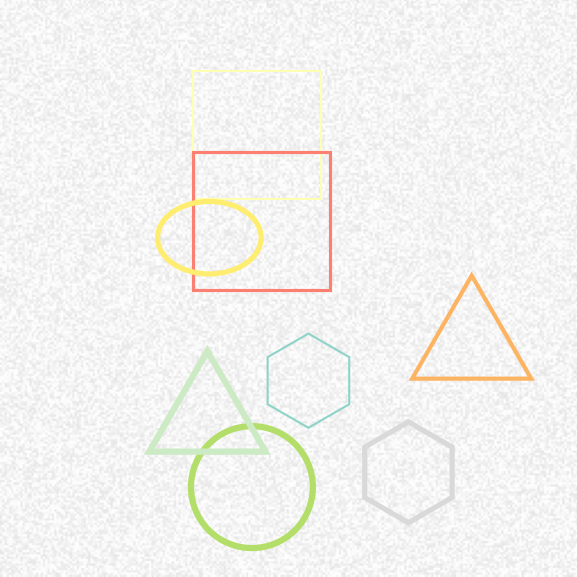[{"shape": "hexagon", "thickness": 1, "radius": 0.41, "center": [0.534, 0.34]}, {"shape": "square", "thickness": 1, "radius": 0.56, "center": [0.445, 0.766]}, {"shape": "square", "thickness": 1.5, "radius": 0.6, "center": [0.453, 0.616]}, {"shape": "triangle", "thickness": 2, "radius": 0.6, "center": [0.817, 0.403]}, {"shape": "circle", "thickness": 3, "radius": 0.53, "center": [0.436, 0.156]}, {"shape": "hexagon", "thickness": 2.5, "radius": 0.44, "center": [0.707, 0.181]}, {"shape": "triangle", "thickness": 3, "radius": 0.58, "center": [0.359, 0.275]}, {"shape": "oval", "thickness": 2.5, "radius": 0.45, "center": [0.363, 0.588]}]